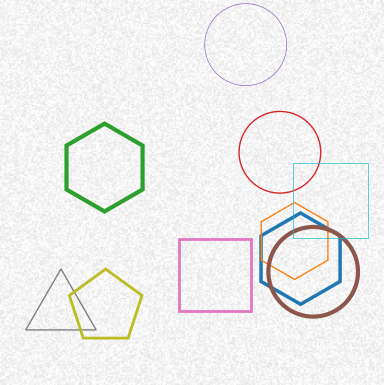[{"shape": "hexagon", "thickness": 2.5, "radius": 0.59, "center": [0.781, 0.328]}, {"shape": "hexagon", "thickness": 1, "radius": 0.5, "center": [0.765, 0.374]}, {"shape": "hexagon", "thickness": 3, "radius": 0.57, "center": [0.272, 0.565]}, {"shape": "circle", "thickness": 1, "radius": 0.53, "center": [0.727, 0.604]}, {"shape": "circle", "thickness": 0.5, "radius": 0.53, "center": [0.638, 0.884]}, {"shape": "circle", "thickness": 3, "radius": 0.58, "center": [0.813, 0.294]}, {"shape": "square", "thickness": 2, "radius": 0.47, "center": [0.559, 0.285]}, {"shape": "triangle", "thickness": 1, "radius": 0.53, "center": [0.158, 0.196]}, {"shape": "pentagon", "thickness": 2, "radius": 0.5, "center": [0.275, 0.202]}, {"shape": "square", "thickness": 0.5, "radius": 0.49, "center": [0.858, 0.48]}]